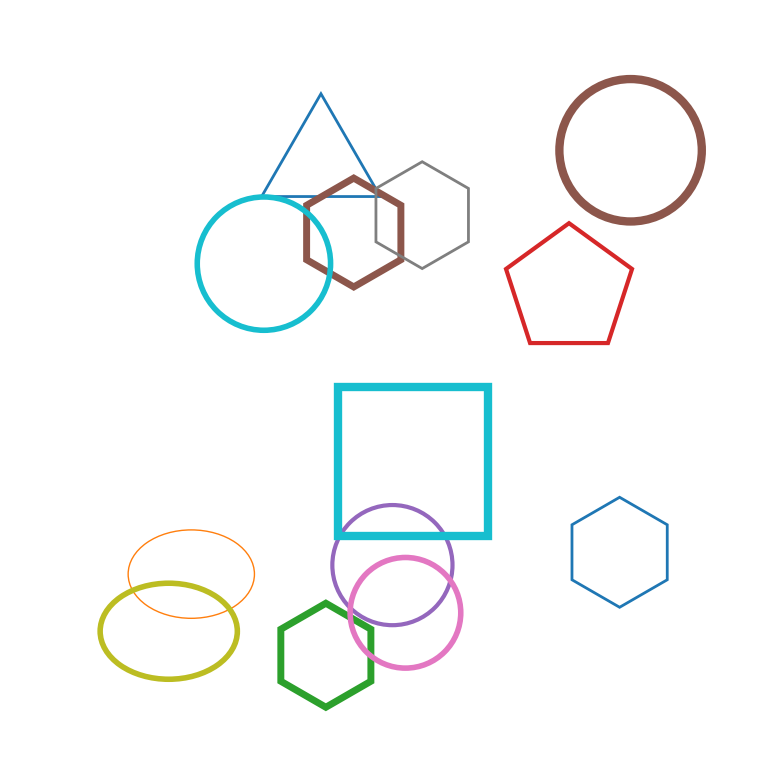[{"shape": "triangle", "thickness": 1, "radius": 0.44, "center": [0.417, 0.789]}, {"shape": "hexagon", "thickness": 1, "radius": 0.36, "center": [0.805, 0.283]}, {"shape": "oval", "thickness": 0.5, "radius": 0.41, "center": [0.248, 0.254]}, {"shape": "hexagon", "thickness": 2.5, "radius": 0.34, "center": [0.423, 0.149]}, {"shape": "pentagon", "thickness": 1.5, "radius": 0.43, "center": [0.739, 0.624]}, {"shape": "circle", "thickness": 1.5, "radius": 0.39, "center": [0.51, 0.266]}, {"shape": "hexagon", "thickness": 2.5, "radius": 0.35, "center": [0.459, 0.698]}, {"shape": "circle", "thickness": 3, "radius": 0.46, "center": [0.819, 0.805]}, {"shape": "circle", "thickness": 2, "radius": 0.36, "center": [0.527, 0.204]}, {"shape": "hexagon", "thickness": 1, "radius": 0.35, "center": [0.548, 0.721]}, {"shape": "oval", "thickness": 2, "radius": 0.45, "center": [0.219, 0.18]}, {"shape": "circle", "thickness": 2, "radius": 0.43, "center": [0.343, 0.658]}, {"shape": "square", "thickness": 3, "radius": 0.48, "center": [0.537, 0.401]}]